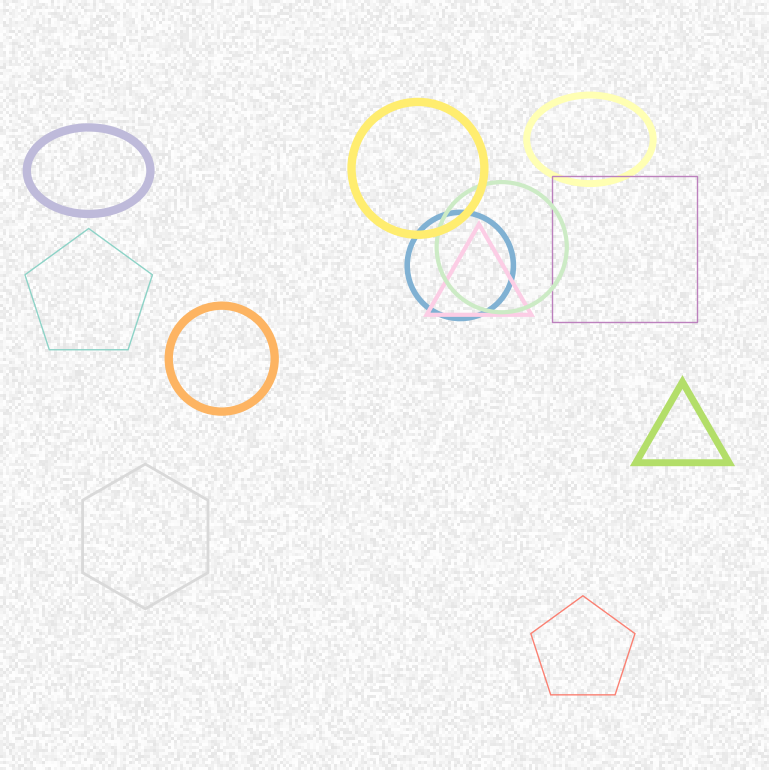[{"shape": "pentagon", "thickness": 0.5, "radius": 0.44, "center": [0.115, 0.616]}, {"shape": "oval", "thickness": 2.5, "radius": 0.41, "center": [0.766, 0.819]}, {"shape": "oval", "thickness": 3, "radius": 0.4, "center": [0.115, 0.778]}, {"shape": "pentagon", "thickness": 0.5, "radius": 0.36, "center": [0.757, 0.155]}, {"shape": "circle", "thickness": 2, "radius": 0.34, "center": [0.598, 0.655]}, {"shape": "circle", "thickness": 3, "radius": 0.34, "center": [0.288, 0.534]}, {"shape": "triangle", "thickness": 2.5, "radius": 0.35, "center": [0.886, 0.434]}, {"shape": "triangle", "thickness": 1.5, "radius": 0.39, "center": [0.622, 0.63]}, {"shape": "hexagon", "thickness": 1, "radius": 0.47, "center": [0.189, 0.303]}, {"shape": "square", "thickness": 0.5, "radius": 0.47, "center": [0.811, 0.677]}, {"shape": "circle", "thickness": 1.5, "radius": 0.42, "center": [0.652, 0.679]}, {"shape": "circle", "thickness": 3, "radius": 0.43, "center": [0.543, 0.781]}]